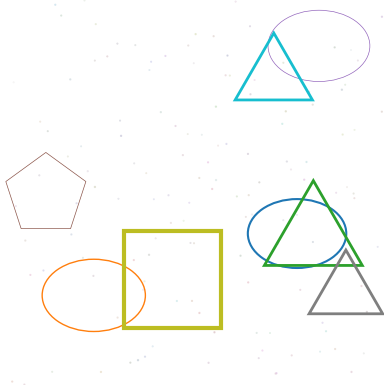[{"shape": "oval", "thickness": 1.5, "radius": 0.64, "center": [0.772, 0.393]}, {"shape": "oval", "thickness": 1, "radius": 0.67, "center": [0.244, 0.233]}, {"shape": "triangle", "thickness": 2, "radius": 0.73, "center": [0.814, 0.384]}, {"shape": "oval", "thickness": 0.5, "radius": 0.66, "center": [0.828, 0.881]}, {"shape": "pentagon", "thickness": 0.5, "radius": 0.55, "center": [0.119, 0.495]}, {"shape": "triangle", "thickness": 2, "radius": 0.55, "center": [0.898, 0.24]}, {"shape": "square", "thickness": 3, "radius": 0.63, "center": [0.447, 0.274]}, {"shape": "triangle", "thickness": 2, "radius": 0.58, "center": [0.711, 0.798]}]